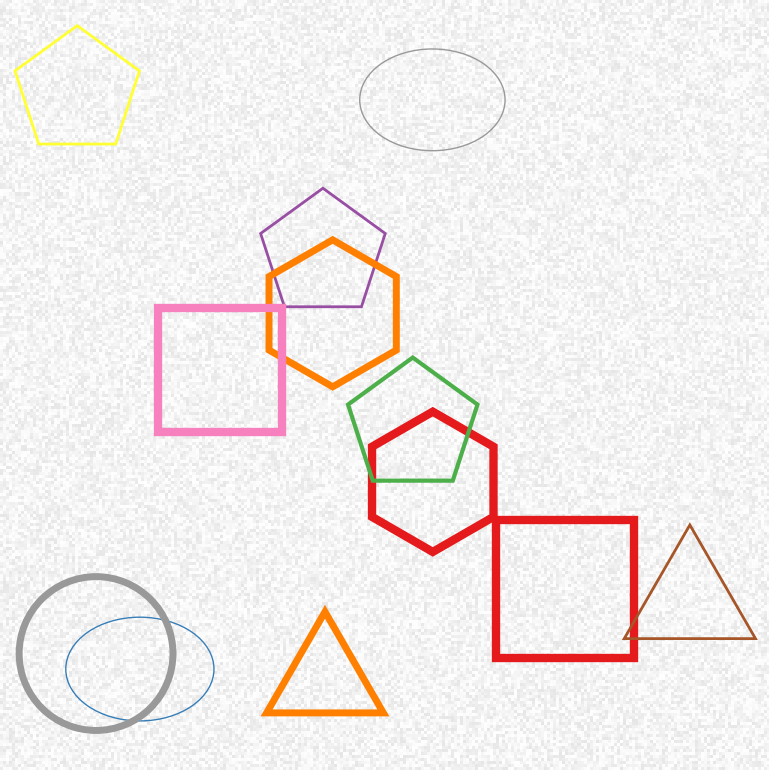[{"shape": "square", "thickness": 3, "radius": 0.45, "center": [0.734, 0.235]}, {"shape": "hexagon", "thickness": 3, "radius": 0.46, "center": [0.562, 0.374]}, {"shape": "oval", "thickness": 0.5, "radius": 0.48, "center": [0.182, 0.131]}, {"shape": "pentagon", "thickness": 1.5, "radius": 0.44, "center": [0.536, 0.447]}, {"shape": "pentagon", "thickness": 1, "radius": 0.43, "center": [0.419, 0.67]}, {"shape": "hexagon", "thickness": 2.5, "radius": 0.48, "center": [0.432, 0.593]}, {"shape": "triangle", "thickness": 2.5, "radius": 0.44, "center": [0.422, 0.118]}, {"shape": "pentagon", "thickness": 1, "radius": 0.42, "center": [0.1, 0.882]}, {"shape": "triangle", "thickness": 1, "radius": 0.49, "center": [0.896, 0.22]}, {"shape": "square", "thickness": 3, "radius": 0.4, "center": [0.286, 0.52]}, {"shape": "oval", "thickness": 0.5, "radius": 0.47, "center": [0.562, 0.87]}, {"shape": "circle", "thickness": 2.5, "radius": 0.5, "center": [0.125, 0.151]}]